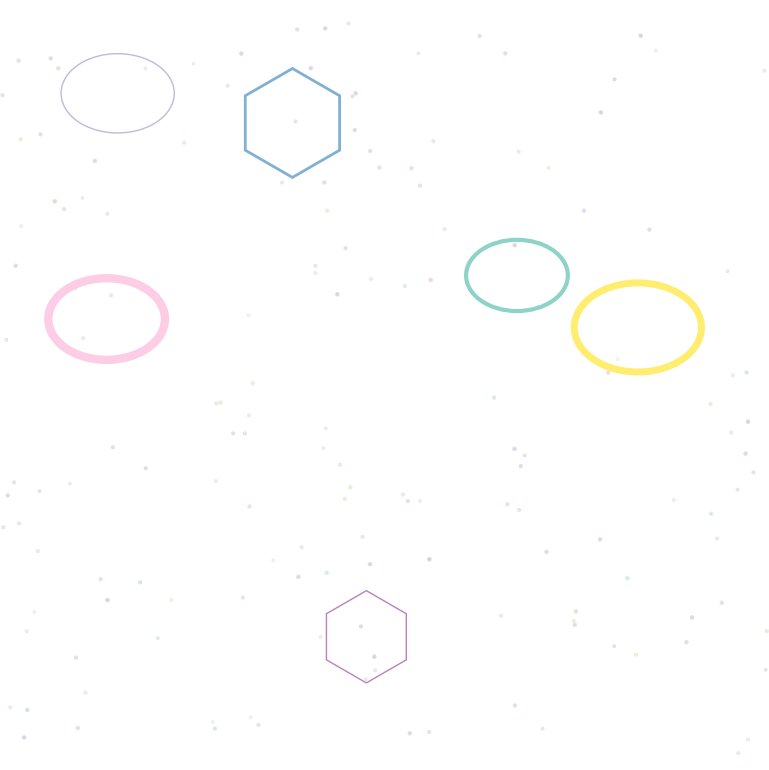[{"shape": "oval", "thickness": 1.5, "radius": 0.33, "center": [0.671, 0.642]}, {"shape": "oval", "thickness": 0.5, "radius": 0.37, "center": [0.153, 0.879]}, {"shape": "hexagon", "thickness": 1, "radius": 0.35, "center": [0.38, 0.84]}, {"shape": "oval", "thickness": 3, "radius": 0.38, "center": [0.138, 0.586]}, {"shape": "hexagon", "thickness": 0.5, "radius": 0.3, "center": [0.476, 0.173]}, {"shape": "oval", "thickness": 2.5, "radius": 0.41, "center": [0.828, 0.575]}]